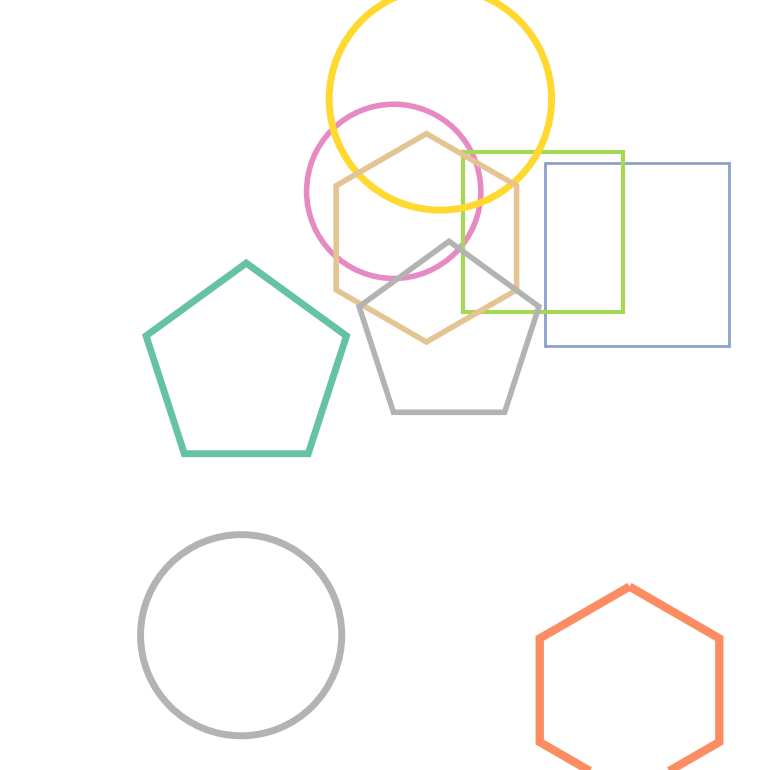[{"shape": "pentagon", "thickness": 2.5, "radius": 0.68, "center": [0.32, 0.522]}, {"shape": "hexagon", "thickness": 3, "radius": 0.67, "center": [0.818, 0.104]}, {"shape": "square", "thickness": 1, "radius": 0.6, "center": [0.827, 0.67]}, {"shape": "circle", "thickness": 2, "radius": 0.57, "center": [0.511, 0.752]}, {"shape": "square", "thickness": 1.5, "radius": 0.52, "center": [0.705, 0.699]}, {"shape": "circle", "thickness": 2.5, "radius": 0.72, "center": [0.572, 0.871]}, {"shape": "hexagon", "thickness": 2, "radius": 0.68, "center": [0.554, 0.691]}, {"shape": "circle", "thickness": 2.5, "radius": 0.65, "center": [0.313, 0.175]}, {"shape": "pentagon", "thickness": 2, "radius": 0.61, "center": [0.583, 0.564]}]